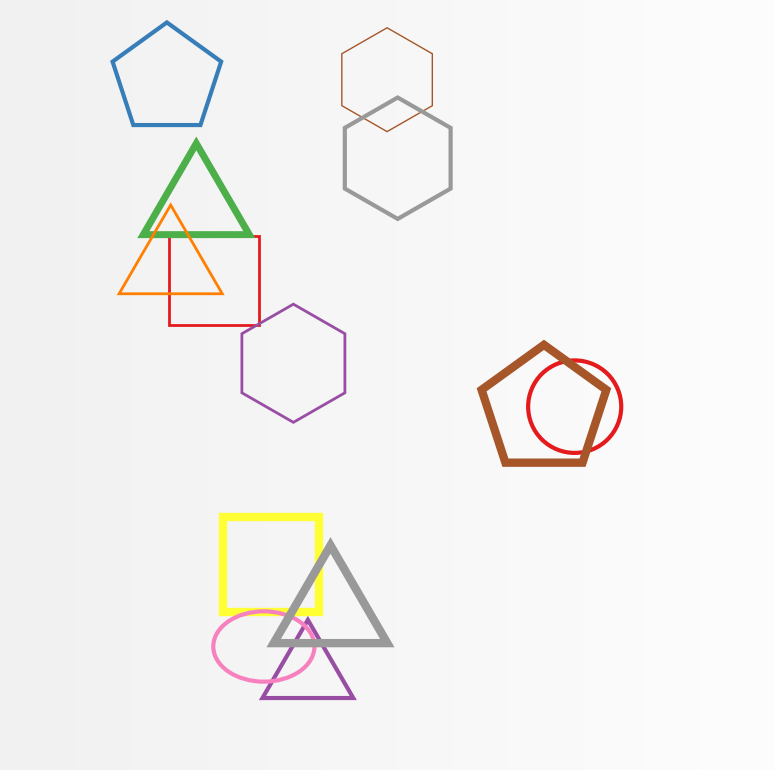[{"shape": "square", "thickness": 1, "radius": 0.29, "center": [0.276, 0.636]}, {"shape": "circle", "thickness": 1.5, "radius": 0.3, "center": [0.742, 0.472]}, {"shape": "pentagon", "thickness": 1.5, "radius": 0.37, "center": [0.215, 0.897]}, {"shape": "triangle", "thickness": 2.5, "radius": 0.39, "center": [0.253, 0.735]}, {"shape": "hexagon", "thickness": 1, "radius": 0.38, "center": [0.379, 0.528]}, {"shape": "triangle", "thickness": 1.5, "radius": 0.34, "center": [0.397, 0.127]}, {"shape": "triangle", "thickness": 1, "radius": 0.38, "center": [0.22, 0.657]}, {"shape": "square", "thickness": 3, "radius": 0.31, "center": [0.35, 0.267]}, {"shape": "pentagon", "thickness": 3, "radius": 0.42, "center": [0.702, 0.468]}, {"shape": "hexagon", "thickness": 0.5, "radius": 0.34, "center": [0.499, 0.896]}, {"shape": "oval", "thickness": 1.5, "radius": 0.33, "center": [0.34, 0.16]}, {"shape": "triangle", "thickness": 3, "radius": 0.42, "center": [0.426, 0.207]}, {"shape": "hexagon", "thickness": 1.5, "radius": 0.39, "center": [0.513, 0.795]}]